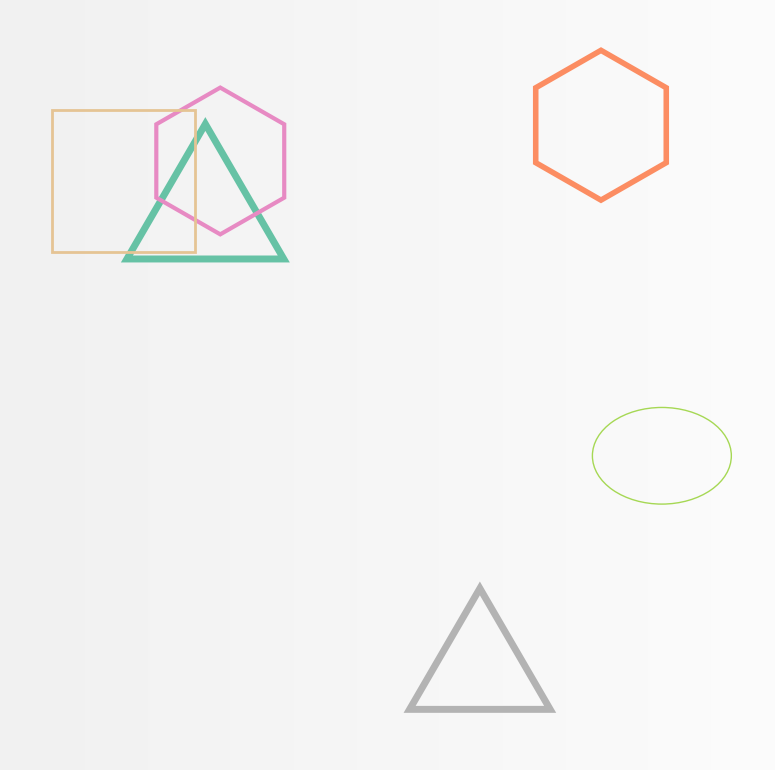[{"shape": "triangle", "thickness": 2.5, "radius": 0.58, "center": [0.265, 0.722]}, {"shape": "hexagon", "thickness": 2, "radius": 0.49, "center": [0.775, 0.837]}, {"shape": "hexagon", "thickness": 1.5, "radius": 0.48, "center": [0.284, 0.791]}, {"shape": "oval", "thickness": 0.5, "radius": 0.45, "center": [0.854, 0.408]}, {"shape": "square", "thickness": 1, "radius": 0.46, "center": [0.159, 0.765]}, {"shape": "triangle", "thickness": 2.5, "radius": 0.52, "center": [0.619, 0.131]}]